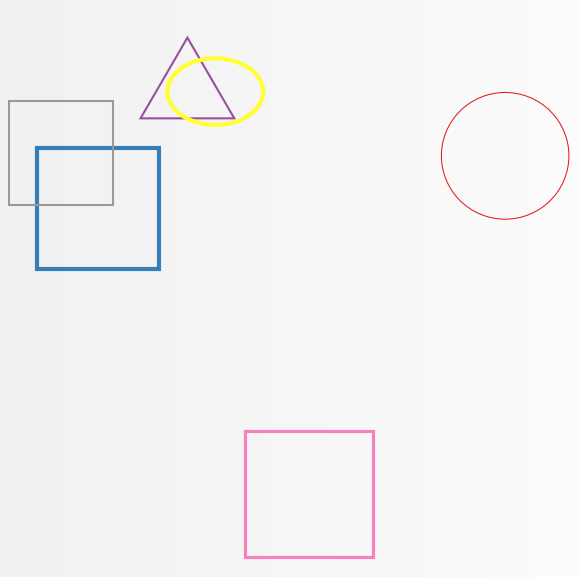[{"shape": "circle", "thickness": 0.5, "radius": 0.55, "center": [0.869, 0.729]}, {"shape": "square", "thickness": 2, "radius": 0.52, "center": [0.169, 0.638]}, {"shape": "triangle", "thickness": 1, "radius": 0.47, "center": [0.322, 0.841]}, {"shape": "oval", "thickness": 2, "radius": 0.41, "center": [0.37, 0.84]}, {"shape": "square", "thickness": 1.5, "radius": 0.55, "center": [0.532, 0.144]}, {"shape": "square", "thickness": 1, "radius": 0.45, "center": [0.105, 0.734]}]